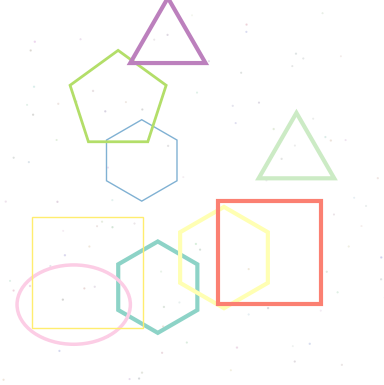[{"shape": "hexagon", "thickness": 3, "radius": 0.59, "center": [0.41, 0.254]}, {"shape": "hexagon", "thickness": 3, "radius": 0.66, "center": [0.582, 0.331]}, {"shape": "square", "thickness": 3, "radius": 0.67, "center": [0.7, 0.344]}, {"shape": "hexagon", "thickness": 1, "radius": 0.53, "center": [0.368, 0.583]}, {"shape": "pentagon", "thickness": 2, "radius": 0.66, "center": [0.307, 0.738]}, {"shape": "oval", "thickness": 2.5, "radius": 0.74, "center": [0.191, 0.209]}, {"shape": "triangle", "thickness": 3, "radius": 0.56, "center": [0.436, 0.893]}, {"shape": "triangle", "thickness": 3, "radius": 0.57, "center": [0.77, 0.594]}, {"shape": "square", "thickness": 1, "radius": 0.73, "center": [0.227, 0.292]}]